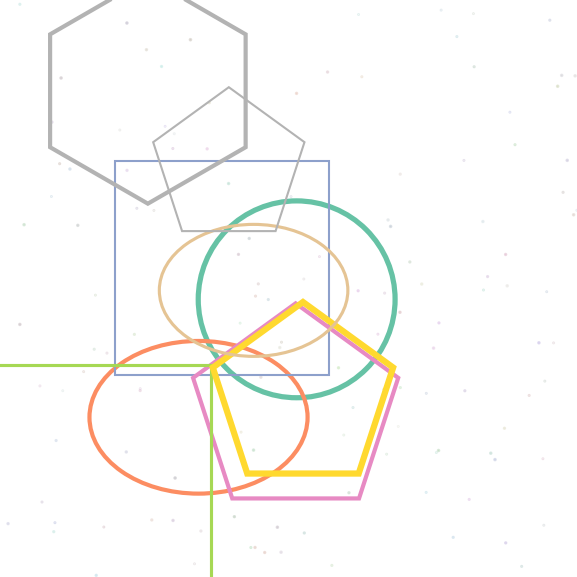[{"shape": "circle", "thickness": 2.5, "radius": 0.85, "center": [0.514, 0.481]}, {"shape": "oval", "thickness": 2, "radius": 0.94, "center": [0.344, 0.277]}, {"shape": "square", "thickness": 1, "radius": 0.93, "center": [0.385, 0.535]}, {"shape": "pentagon", "thickness": 2, "radius": 0.93, "center": [0.512, 0.287]}, {"shape": "square", "thickness": 1.5, "radius": 0.97, "center": [0.171, 0.172]}, {"shape": "pentagon", "thickness": 3, "radius": 0.82, "center": [0.525, 0.312]}, {"shape": "oval", "thickness": 1.5, "radius": 0.82, "center": [0.439, 0.496]}, {"shape": "pentagon", "thickness": 1, "radius": 0.69, "center": [0.396, 0.71]}, {"shape": "hexagon", "thickness": 2, "radius": 0.98, "center": [0.256, 0.842]}]